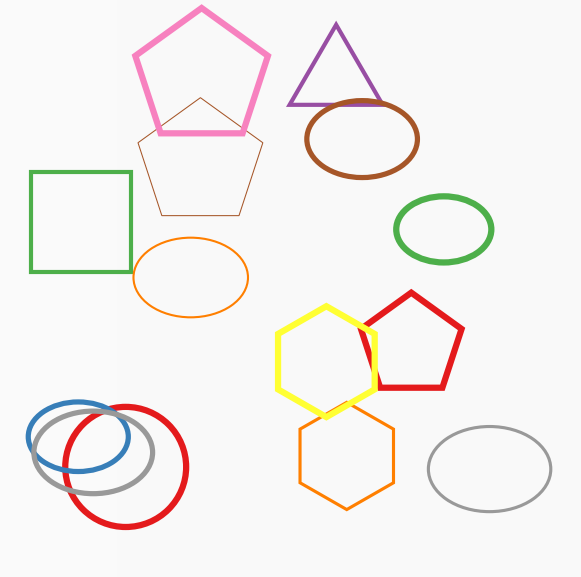[{"shape": "circle", "thickness": 3, "radius": 0.52, "center": [0.216, 0.191]}, {"shape": "pentagon", "thickness": 3, "radius": 0.46, "center": [0.708, 0.401]}, {"shape": "oval", "thickness": 2.5, "radius": 0.43, "center": [0.135, 0.243]}, {"shape": "oval", "thickness": 3, "radius": 0.41, "center": [0.764, 0.602]}, {"shape": "square", "thickness": 2, "radius": 0.43, "center": [0.14, 0.614]}, {"shape": "triangle", "thickness": 2, "radius": 0.46, "center": [0.578, 0.864]}, {"shape": "oval", "thickness": 1, "radius": 0.49, "center": [0.328, 0.519]}, {"shape": "hexagon", "thickness": 1.5, "radius": 0.46, "center": [0.597, 0.21]}, {"shape": "hexagon", "thickness": 3, "radius": 0.48, "center": [0.561, 0.373]}, {"shape": "pentagon", "thickness": 0.5, "radius": 0.56, "center": [0.345, 0.717]}, {"shape": "oval", "thickness": 2.5, "radius": 0.48, "center": [0.623, 0.758]}, {"shape": "pentagon", "thickness": 3, "radius": 0.6, "center": [0.347, 0.865]}, {"shape": "oval", "thickness": 1.5, "radius": 0.53, "center": [0.842, 0.187]}, {"shape": "oval", "thickness": 2.5, "radius": 0.51, "center": [0.16, 0.216]}]